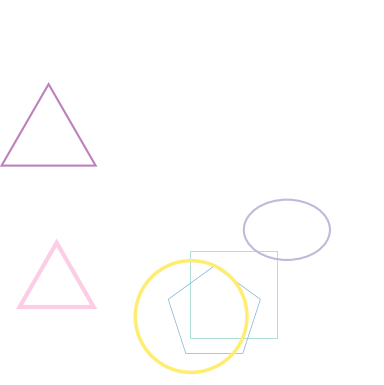[{"shape": "square", "thickness": 0.5, "radius": 0.57, "center": [0.606, 0.235]}, {"shape": "oval", "thickness": 1.5, "radius": 0.56, "center": [0.745, 0.403]}, {"shape": "pentagon", "thickness": 0.5, "radius": 0.63, "center": [0.557, 0.184]}, {"shape": "triangle", "thickness": 3, "radius": 0.56, "center": [0.147, 0.258]}, {"shape": "triangle", "thickness": 1.5, "radius": 0.71, "center": [0.126, 0.64]}, {"shape": "circle", "thickness": 2.5, "radius": 0.73, "center": [0.496, 0.178]}]